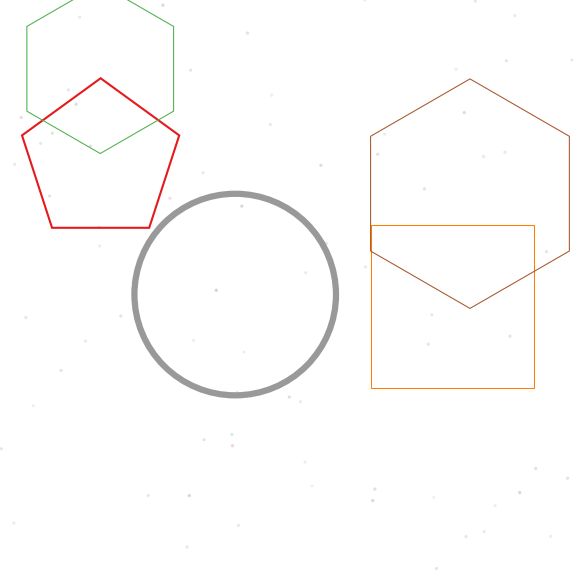[{"shape": "pentagon", "thickness": 1, "radius": 0.72, "center": [0.174, 0.72]}, {"shape": "hexagon", "thickness": 0.5, "radius": 0.73, "center": [0.174, 0.88]}, {"shape": "square", "thickness": 0.5, "radius": 0.71, "center": [0.784, 0.469]}, {"shape": "hexagon", "thickness": 0.5, "radius": 0.99, "center": [0.814, 0.664]}, {"shape": "circle", "thickness": 3, "radius": 0.87, "center": [0.407, 0.489]}]